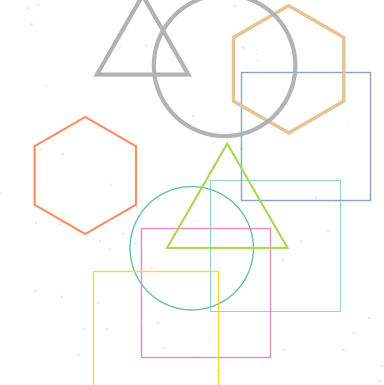[{"shape": "square", "thickness": 0.5, "radius": 0.85, "center": [0.714, 0.363]}, {"shape": "circle", "thickness": 1, "radius": 0.8, "center": [0.498, 0.355]}, {"shape": "hexagon", "thickness": 1.5, "radius": 0.76, "center": [0.221, 0.544]}, {"shape": "square", "thickness": 1, "radius": 0.83, "center": [0.793, 0.647]}, {"shape": "square", "thickness": 1, "radius": 0.84, "center": [0.535, 0.241]}, {"shape": "triangle", "thickness": 1.5, "radius": 0.9, "center": [0.59, 0.446]}, {"shape": "square", "thickness": 1, "radius": 0.81, "center": [0.403, 0.134]}, {"shape": "hexagon", "thickness": 2.5, "radius": 0.83, "center": [0.75, 0.82]}, {"shape": "circle", "thickness": 3, "radius": 0.92, "center": [0.583, 0.83]}, {"shape": "triangle", "thickness": 3, "radius": 0.69, "center": [0.371, 0.875]}]